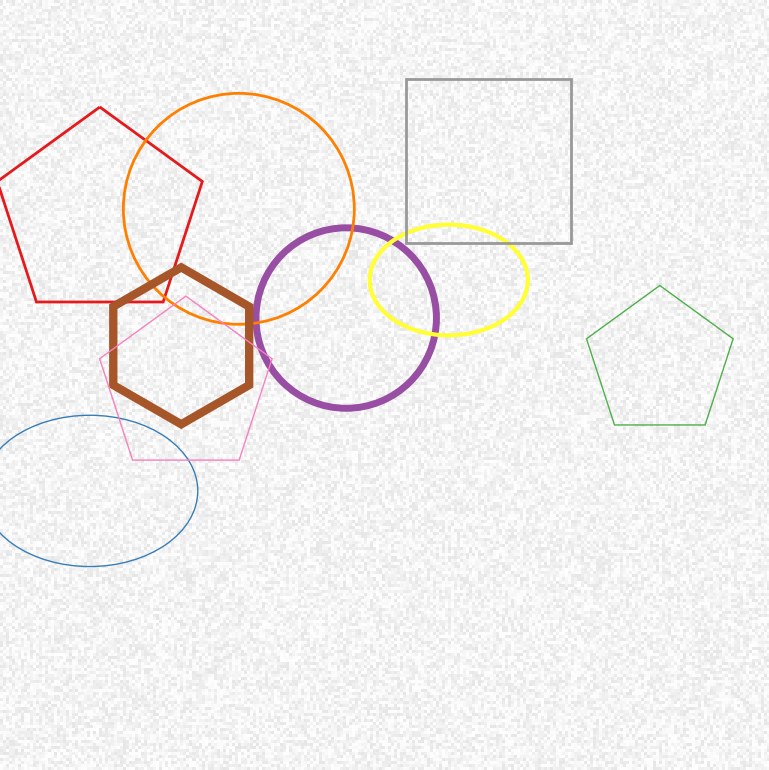[{"shape": "pentagon", "thickness": 1, "radius": 0.7, "center": [0.13, 0.721]}, {"shape": "oval", "thickness": 0.5, "radius": 0.7, "center": [0.117, 0.362]}, {"shape": "pentagon", "thickness": 0.5, "radius": 0.5, "center": [0.857, 0.529]}, {"shape": "circle", "thickness": 2.5, "radius": 0.59, "center": [0.45, 0.587]}, {"shape": "circle", "thickness": 1, "radius": 0.75, "center": [0.31, 0.729]}, {"shape": "oval", "thickness": 1.5, "radius": 0.51, "center": [0.583, 0.636]}, {"shape": "hexagon", "thickness": 3, "radius": 0.51, "center": [0.235, 0.551]}, {"shape": "pentagon", "thickness": 0.5, "radius": 0.59, "center": [0.241, 0.498]}, {"shape": "square", "thickness": 1, "radius": 0.53, "center": [0.634, 0.791]}]